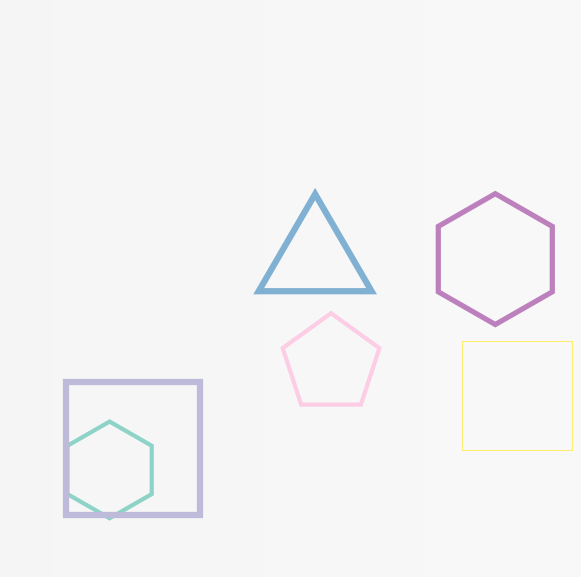[{"shape": "hexagon", "thickness": 2, "radius": 0.42, "center": [0.189, 0.185]}, {"shape": "square", "thickness": 3, "radius": 0.58, "center": [0.229, 0.222]}, {"shape": "triangle", "thickness": 3, "radius": 0.56, "center": [0.542, 0.551]}, {"shape": "pentagon", "thickness": 2, "radius": 0.44, "center": [0.57, 0.369]}, {"shape": "hexagon", "thickness": 2.5, "radius": 0.57, "center": [0.852, 0.55]}, {"shape": "square", "thickness": 0.5, "radius": 0.47, "center": [0.89, 0.314]}]